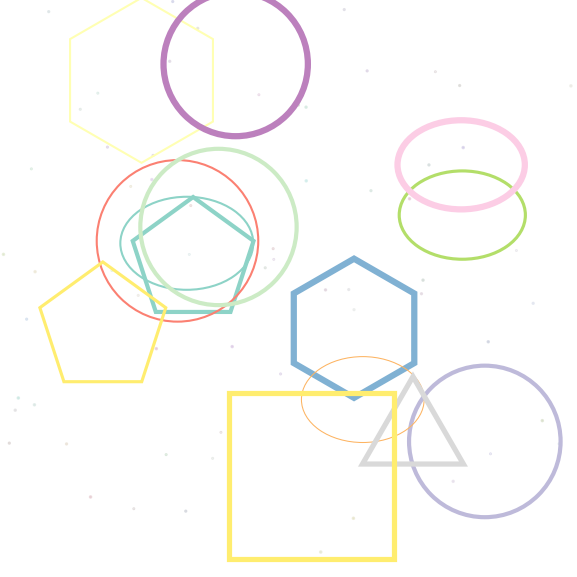[{"shape": "oval", "thickness": 1, "radius": 0.58, "center": [0.323, 0.578]}, {"shape": "pentagon", "thickness": 2, "radius": 0.55, "center": [0.334, 0.548]}, {"shape": "hexagon", "thickness": 1, "radius": 0.71, "center": [0.245, 0.86]}, {"shape": "circle", "thickness": 2, "radius": 0.66, "center": [0.84, 0.235]}, {"shape": "circle", "thickness": 1, "radius": 0.7, "center": [0.307, 0.582]}, {"shape": "hexagon", "thickness": 3, "radius": 0.6, "center": [0.613, 0.431]}, {"shape": "oval", "thickness": 0.5, "radius": 0.53, "center": [0.628, 0.307]}, {"shape": "oval", "thickness": 1.5, "radius": 0.55, "center": [0.801, 0.627]}, {"shape": "oval", "thickness": 3, "radius": 0.55, "center": [0.799, 0.714]}, {"shape": "triangle", "thickness": 2.5, "radius": 0.5, "center": [0.715, 0.246]}, {"shape": "circle", "thickness": 3, "radius": 0.62, "center": [0.408, 0.888]}, {"shape": "circle", "thickness": 2, "radius": 0.68, "center": [0.378, 0.606]}, {"shape": "square", "thickness": 2.5, "radius": 0.72, "center": [0.539, 0.175]}, {"shape": "pentagon", "thickness": 1.5, "radius": 0.57, "center": [0.178, 0.431]}]